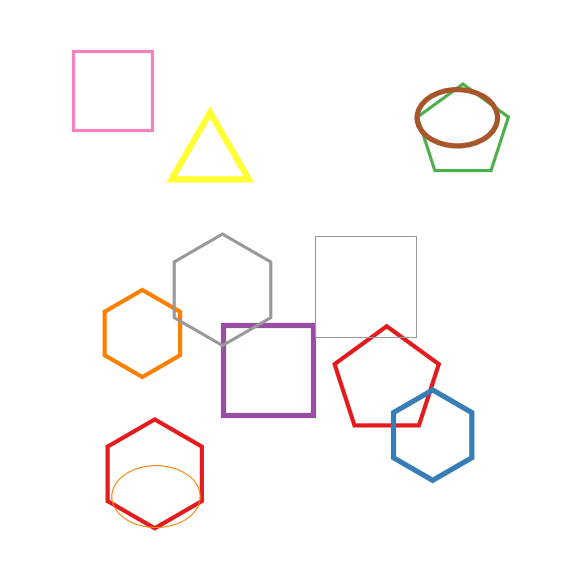[{"shape": "pentagon", "thickness": 2, "radius": 0.47, "center": [0.67, 0.339]}, {"shape": "hexagon", "thickness": 2, "radius": 0.47, "center": [0.268, 0.179]}, {"shape": "hexagon", "thickness": 2.5, "radius": 0.39, "center": [0.749, 0.246]}, {"shape": "pentagon", "thickness": 1.5, "radius": 0.41, "center": [0.802, 0.771]}, {"shape": "square", "thickness": 2.5, "radius": 0.39, "center": [0.464, 0.359]}, {"shape": "oval", "thickness": 0.5, "radius": 0.38, "center": [0.27, 0.139]}, {"shape": "hexagon", "thickness": 2, "radius": 0.38, "center": [0.247, 0.422]}, {"shape": "triangle", "thickness": 3, "radius": 0.39, "center": [0.364, 0.727]}, {"shape": "oval", "thickness": 2.5, "radius": 0.35, "center": [0.792, 0.795]}, {"shape": "square", "thickness": 1.5, "radius": 0.34, "center": [0.195, 0.843]}, {"shape": "square", "thickness": 0.5, "radius": 0.43, "center": [0.633, 0.503]}, {"shape": "hexagon", "thickness": 1.5, "radius": 0.48, "center": [0.385, 0.497]}]